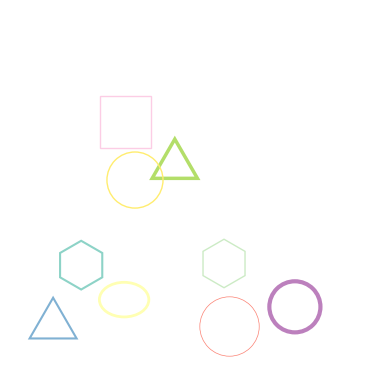[{"shape": "hexagon", "thickness": 1.5, "radius": 0.32, "center": [0.211, 0.311]}, {"shape": "oval", "thickness": 2, "radius": 0.32, "center": [0.322, 0.222]}, {"shape": "circle", "thickness": 0.5, "radius": 0.39, "center": [0.596, 0.152]}, {"shape": "triangle", "thickness": 1.5, "radius": 0.35, "center": [0.138, 0.156]}, {"shape": "triangle", "thickness": 2.5, "radius": 0.34, "center": [0.454, 0.571]}, {"shape": "square", "thickness": 1, "radius": 0.34, "center": [0.326, 0.682]}, {"shape": "circle", "thickness": 3, "radius": 0.33, "center": [0.766, 0.203]}, {"shape": "hexagon", "thickness": 1, "radius": 0.31, "center": [0.582, 0.316]}, {"shape": "circle", "thickness": 1, "radius": 0.36, "center": [0.351, 0.532]}]